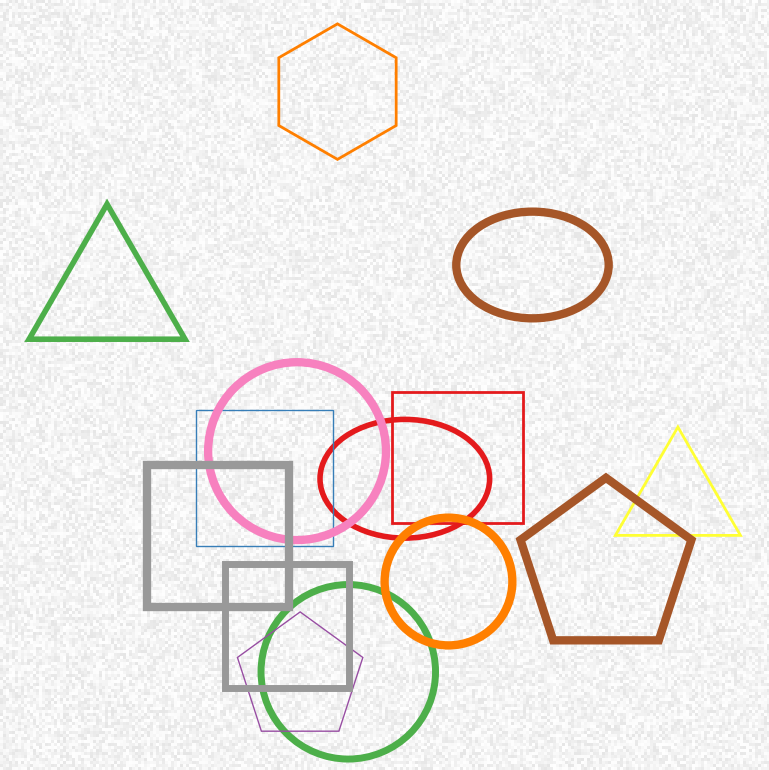[{"shape": "square", "thickness": 1, "radius": 0.42, "center": [0.594, 0.406]}, {"shape": "oval", "thickness": 2, "radius": 0.55, "center": [0.526, 0.378]}, {"shape": "square", "thickness": 0.5, "radius": 0.44, "center": [0.344, 0.379]}, {"shape": "circle", "thickness": 2.5, "radius": 0.57, "center": [0.452, 0.128]}, {"shape": "triangle", "thickness": 2, "radius": 0.58, "center": [0.139, 0.618]}, {"shape": "pentagon", "thickness": 0.5, "radius": 0.43, "center": [0.39, 0.12]}, {"shape": "circle", "thickness": 3, "radius": 0.41, "center": [0.582, 0.245]}, {"shape": "hexagon", "thickness": 1, "radius": 0.44, "center": [0.438, 0.881]}, {"shape": "triangle", "thickness": 1, "radius": 0.47, "center": [0.88, 0.352]}, {"shape": "oval", "thickness": 3, "radius": 0.49, "center": [0.692, 0.656]}, {"shape": "pentagon", "thickness": 3, "radius": 0.58, "center": [0.787, 0.263]}, {"shape": "circle", "thickness": 3, "radius": 0.58, "center": [0.386, 0.414]}, {"shape": "square", "thickness": 3, "radius": 0.46, "center": [0.283, 0.304]}, {"shape": "square", "thickness": 2.5, "radius": 0.4, "center": [0.372, 0.188]}]